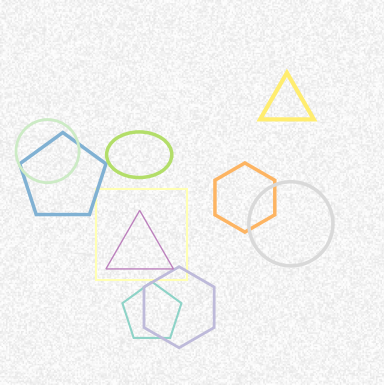[{"shape": "pentagon", "thickness": 1.5, "radius": 0.4, "center": [0.395, 0.188]}, {"shape": "square", "thickness": 1.5, "radius": 0.59, "center": [0.367, 0.392]}, {"shape": "hexagon", "thickness": 2, "radius": 0.53, "center": [0.465, 0.202]}, {"shape": "pentagon", "thickness": 2.5, "radius": 0.59, "center": [0.163, 0.538]}, {"shape": "hexagon", "thickness": 2.5, "radius": 0.45, "center": [0.636, 0.487]}, {"shape": "oval", "thickness": 2.5, "radius": 0.42, "center": [0.362, 0.598]}, {"shape": "circle", "thickness": 2.5, "radius": 0.55, "center": [0.756, 0.419]}, {"shape": "triangle", "thickness": 1, "radius": 0.51, "center": [0.363, 0.352]}, {"shape": "circle", "thickness": 2, "radius": 0.41, "center": [0.124, 0.608]}, {"shape": "triangle", "thickness": 3, "radius": 0.4, "center": [0.745, 0.73]}]